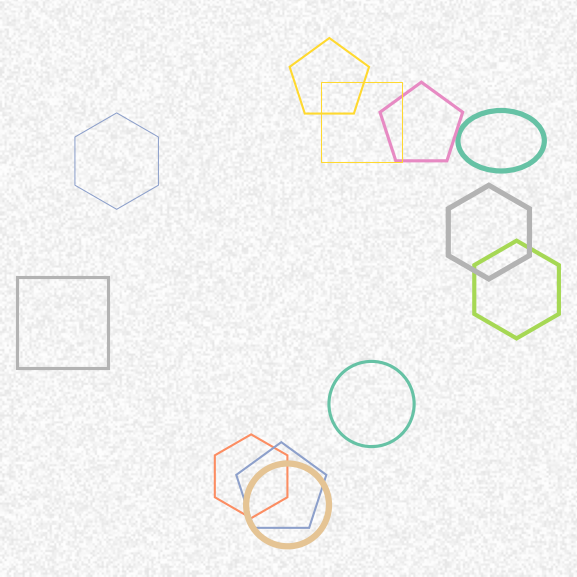[{"shape": "circle", "thickness": 1.5, "radius": 0.37, "center": [0.643, 0.3]}, {"shape": "oval", "thickness": 2.5, "radius": 0.37, "center": [0.868, 0.755]}, {"shape": "hexagon", "thickness": 1, "radius": 0.36, "center": [0.435, 0.174]}, {"shape": "pentagon", "thickness": 1, "radius": 0.41, "center": [0.487, 0.151]}, {"shape": "hexagon", "thickness": 0.5, "radius": 0.42, "center": [0.202, 0.72]}, {"shape": "pentagon", "thickness": 1.5, "radius": 0.38, "center": [0.73, 0.782]}, {"shape": "hexagon", "thickness": 2, "radius": 0.42, "center": [0.895, 0.498]}, {"shape": "pentagon", "thickness": 1, "radius": 0.36, "center": [0.57, 0.861]}, {"shape": "square", "thickness": 0.5, "radius": 0.35, "center": [0.626, 0.788]}, {"shape": "circle", "thickness": 3, "radius": 0.36, "center": [0.498, 0.125]}, {"shape": "hexagon", "thickness": 2.5, "radius": 0.41, "center": [0.847, 0.597]}, {"shape": "square", "thickness": 1.5, "radius": 0.39, "center": [0.108, 0.44]}]